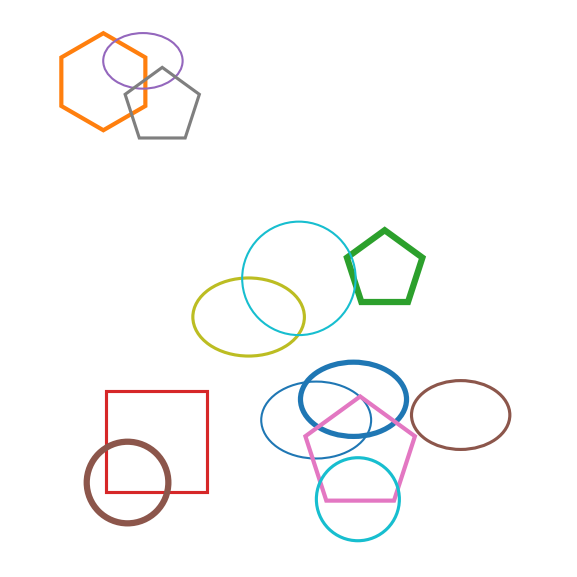[{"shape": "oval", "thickness": 2.5, "radius": 0.46, "center": [0.612, 0.308]}, {"shape": "oval", "thickness": 1, "radius": 0.48, "center": [0.547, 0.272]}, {"shape": "hexagon", "thickness": 2, "radius": 0.42, "center": [0.179, 0.858]}, {"shape": "pentagon", "thickness": 3, "radius": 0.34, "center": [0.666, 0.532]}, {"shape": "square", "thickness": 1.5, "radius": 0.44, "center": [0.271, 0.234]}, {"shape": "oval", "thickness": 1, "radius": 0.34, "center": [0.247, 0.894]}, {"shape": "circle", "thickness": 3, "radius": 0.35, "center": [0.221, 0.164]}, {"shape": "oval", "thickness": 1.5, "radius": 0.43, "center": [0.798, 0.28]}, {"shape": "pentagon", "thickness": 2, "radius": 0.5, "center": [0.624, 0.213]}, {"shape": "pentagon", "thickness": 1.5, "radius": 0.34, "center": [0.281, 0.815]}, {"shape": "oval", "thickness": 1.5, "radius": 0.48, "center": [0.431, 0.45]}, {"shape": "circle", "thickness": 1, "radius": 0.49, "center": [0.518, 0.517]}, {"shape": "circle", "thickness": 1.5, "radius": 0.36, "center": [0.62, 0.135]}]